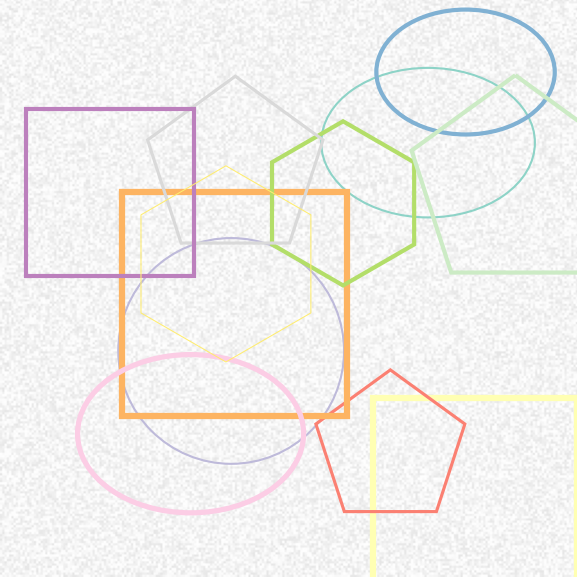[{"shape": "oval", "thickness": 1, "radius": 0.92, "center": [0.741, 0.752]}, {"shape": "square", "thickness": 3, "radius": 0.88, "center": [0.823, 0.133]}, {"shape": "circle", "thickness": 1, "radius": 0.98, "center": [0.4, 0.391]}, {"shape": "pentagon", "thickness": 1.5, "radius": 0.68, "center": [0.676, 0.223]}, {"shape": "oval", "thickness": 2, "radius": 0.77, "center": [0.806, 0.874]}, {"shape": "square", "thickness": 3, "radius": 0.97, "center": [0.406, 0.473]}, {"shape": "hexagon", "thickness": 2, "radius": 0.71, "center": [0.594, 0.647]}, {"shape": "oval", "thickness": 2.5, "radius": 0.98, "center": [0.33, 0.248]}, {"shape": "pentagon", "thickness": 1.5, "radius": 0.8, "center": [0.407, 0.707]}, {"shape": "square", "thickness": 2, "radius": 0.72, "center": [0.191, 0.665]}, {"shape": "pentagon", "thickness": 2, "radius": 0.94, "center": [0.892, 0.68]}, {"shape": "hexagon", "thickness": 0.5, "radius": 0.85, "center": [0.391, 0.542]}]